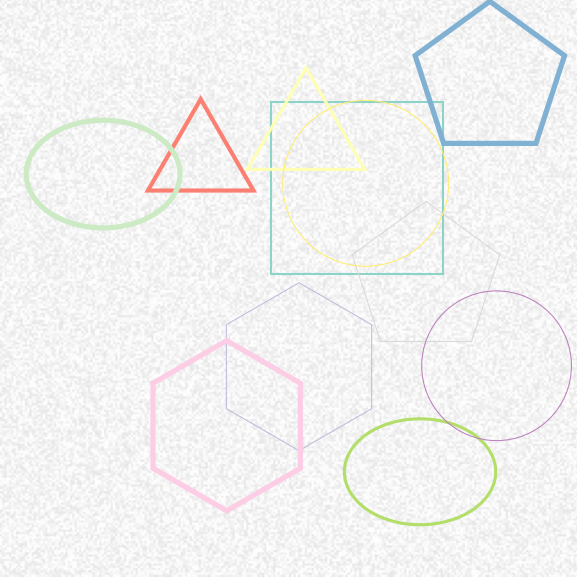[{"shape": "square", "thickness": 1, "radius": 0.74, "center": [0.618, 0.674]}, {"shape": "triangle", "thickness": 1.5, "radius": 0.59, "center": [0.53, 0.764]}, {"shape": "hexagon", "thickness": 0.5, "radius": 0.73, "center": [0.518, 0.364]}, {"shape": "triangle", "thickness": 2, "radius": 0.53, "center": [0.348, 0.722]}, {"shape": "pentagon", "thickness": 2.5, "radius": 0.68, "center": [0.848, 0.861]}, {"shape": "oval", "thickness": 1.5, "radius": 0.66, "center": [0.727, 0.182]}, {"shape": "hexagon", "thickness": 2.5, "radius": 0.74, "center": [0.393, 0.262]}, {"shape": "pentagon", "thickness": 0.5, "radius": 0.67, "center": [0.738, 0.516]}, {"shape": "circle", "thickness": 0.5, "radius": 0.65, "center": [0.86, 0.366]}, {"shape": "oval", "thickness": 2.5, "radius": 0.67, "center": [0.179, 0.698]}, {"shape": "circle", "thickness": 0.5, "radius": 0.72, "center": [0.633, 0.682]}]